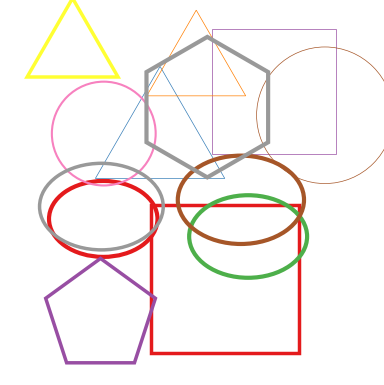[{"shape": "oval", "thickness": 3, "radius": 0.7, "center": [0.268, 0.431]}, {"shape": "square", "thickness": 2.5, "radius": 0.97, "center": [0.584, 0.275]}, {"shape": "triangle", "thickness": 0.5, "radius": 0.97, "center": [0.416, 0.633]}, {"shape": "oval", "thickness": 3, "radius": 0.77, "center": [0.645, 0.386]}, {"shape": "pentagon", "thickness": 2.5, "radius": 0.75, "center": [0.261, 0.179]}, {"shape": "square", "thickness": 0.5, "radius": 0.81, "center": [0.712, 0.762]}, {"shape": "triangle", "thickness": 0.5, "radius": 0.74, "center": [0.51, 0.825]}, {"shape": "triangle", "thickness": 2.5, "radius": 0.68, "center": [0.188, 0.868]}, {"shape": "circle", "thickness": 0.5, "radius": 0.89, "center": [0.844, 0.701]}, {"shape": "oval", "thickness": 3, "radius": 0.82, "center": [0.626, 0.481]}, {"shape": "circle", "thickness": 1.5, "radius": 0.67, "center": [0.27, 0.653]}, {"shape": "hexagon", "thickness": 3, "radius": 0.91, "center": [0.538, 0.722]}, {"shape": "oval", "thickness": 2.5, "radius": 0.8, "center": [0.263, 0.463]}]